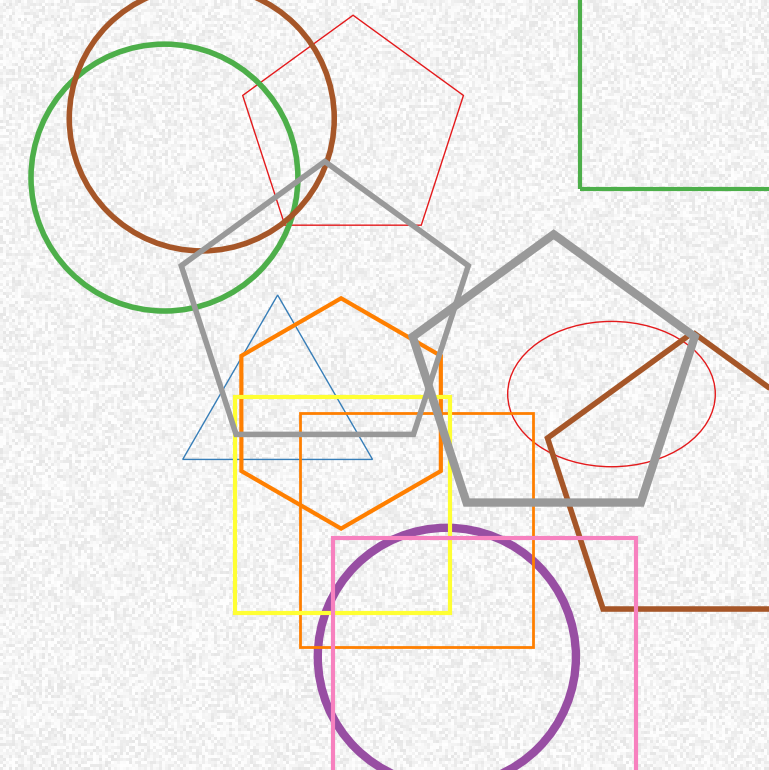[{"shape": "oval", "thickness": 0.5, "radius": 0.67, "center": [0.794, 0.488]}, {"shape": "pentagon", "thickness": 0.5, "radius": 0.75, "center": [0.459, 0.829]}, {"shape": "triangle", "thickness": 0.5, "radius": 0.71, "center": [0.361, 0.475]}, {"shape": "circle", "thickness": 2, "radius": 0.87, "center": [0.214, 0.769]}, {"shape": "square", "thickness": 1.5, "radius": 0.7, "center": [0.893, 0.895]}, {"shape": "circle", "thickness": 3, "radius": 0.84, "center": [0.58, 0.147]}, {"shape": "hexagon", "thickness": 1.5, "radius": 0.75, "center": [0.443, 0.463]}, {"shape": "square", "thickness": 1, "radius": 0.76, "center": [0.541, 0.312]}, {"shape": "square", "thickness": 1.5, "radius": 0.7, "center": [0.445, 0.345]}, {"shape": "circle", "thickness": 2, "radius": 0.86, "center": [0.262, 0.846]}, {"shape": "pentagon", "thickness": 2, "radius": 0.99, "center": [0.9, 0.37]}, {"shape": "square", "thickness": 1.5, "radius": 0.98, "center": [0.629, 0.105]}, {"shape": "pentagon", "thickness": 2, "radius": 0.98, "center": [0.422, 0.594]}, {"shape": "pentagon", "thickness": 3, "radius": 0.96, "center": [0.719, 0.503]}]